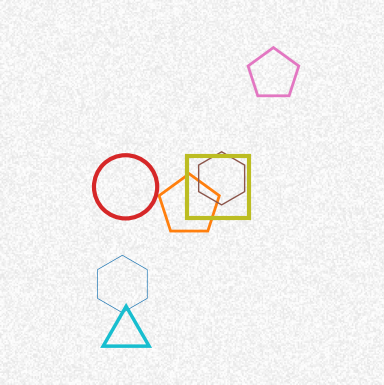[{"shape": "hexagon", "thickness": 0.5, "radius": 0.37, "center": [0.318, 0.262]}, {"shape": "pentagon", "thickness": 2, "radius": 0.41, "center": [0.491, 0.466]}, {"shape": "circle", "thickness": 3, "radius": 0.41, "center": [0.326, 0.515]}, {"shape": "hexagon", "thickness": 1, "radius": 0.34, "center": [0.576, 0.537]}, {"shape": "pentagon", "thickness": 2, "radius": 0.35, "center": [0.71, 0.807]}, {"shape": "square", "thickness": 3, "radius": 0.4, "center": [0.566, 0.513]}, {"shape": "triangle", "thickness": 2.5, "radius": 0.34, "center": [0.328, 0.135]}]